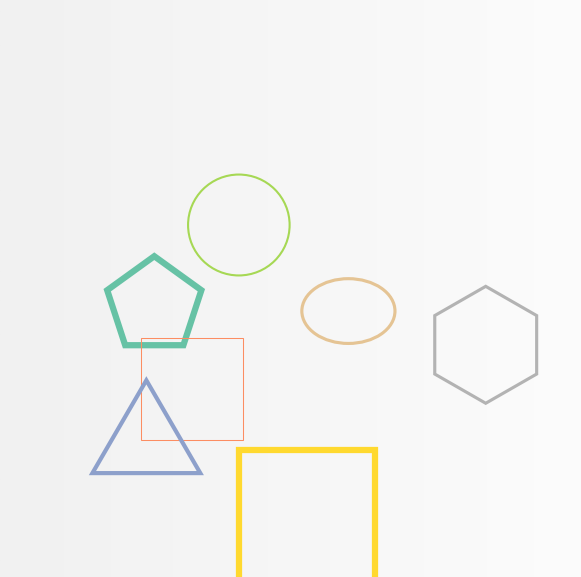[{"shape": "pentagon", "thickness": 3, "radius": 0.43, "center": [0.265, 0.47]}, {"shape": "square", "thickness": 0.5, "radius": 0.44, "center": [0.331, 0.325]}, {"shape": "triangle", "thickness": 2, "radius": 0.54, "center": [0.252, 0.233]}, {"shape": "circle", "thickness": 1, "radius": 0.44, "center": [0.411, 0.61]}, {"shape": "square", "thickness": 3, "radius": 0.59, "center": [0.528, 0.102]}, {"shape": "oval", "thickness": 1.5, "radius": 0.4, "center": [0.599, 0.461]}, {"shape": "hexagon", "thickness": 1.5, "radius": 0.51, "center": [0.836, 0.402]}]